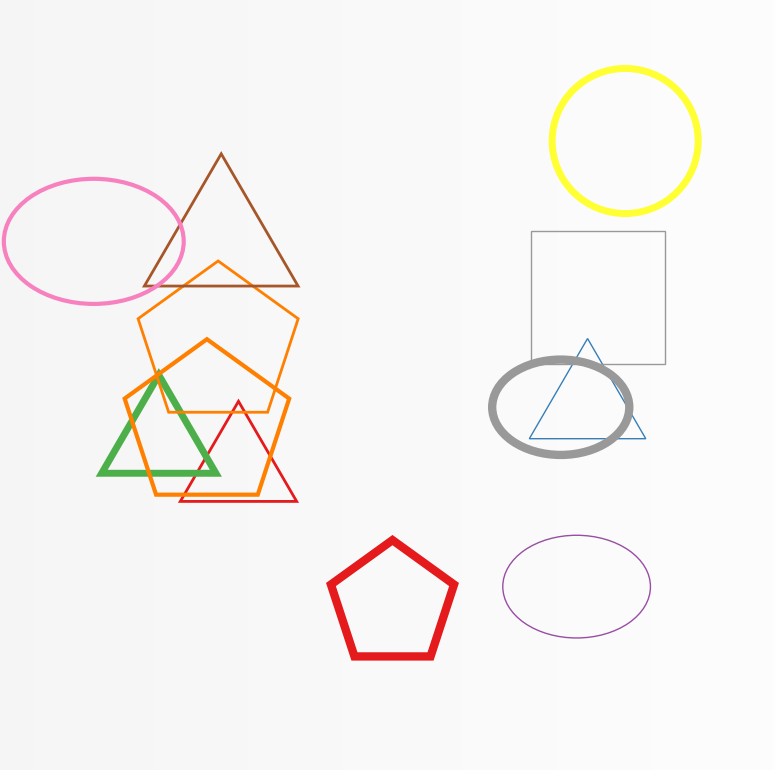[{"shape": "triangle", "thickness": 1, "radius": 0.43, "center": [0.308, 0.392]}, {"shape": "pentagon", "thickness": 3, "radius": 0.42, "center": [0.506, 0.215]}, {"shape": "triangle", "thickness": 0.5, "radius": 0.43, "center": [0.758, 0.474]}, {"shape": "triangle", "thickness": 2.5, "radius": 0.43, "center": [0.205, 0.428]}, {"shape": "oval", "thickness": 0.5, "radius": 0.48, "center": [0.744, 0.238]}, {"shape": "pentagon", "thickness": 1, "radius": 0.54, "center": [0.281, 0.552]}, {"shape": "pentagon", "thickness": 1.5, "radius": 0.56, "center": [0.267, 0.448]}, {"shape": "circle", "thickness": 2.5, "radius": 0.47, "center": [0.807, 0.817]}, {"shape": "triangle", "thickness": 1, "radius": 0.57, "center": [0.285, 0.686]}, {"shape": "oval", "thickness": 1.5, "radius": 0.58, "center": [0.121, 0.687]}, {"shape": "oval", "thickness": 3, "radius": 0.44, "center": [0.724, 0.471]}, {"shape": "square", "thickness": 0.5, "radius": 0.43, "center": [0.772, 0.614]}]